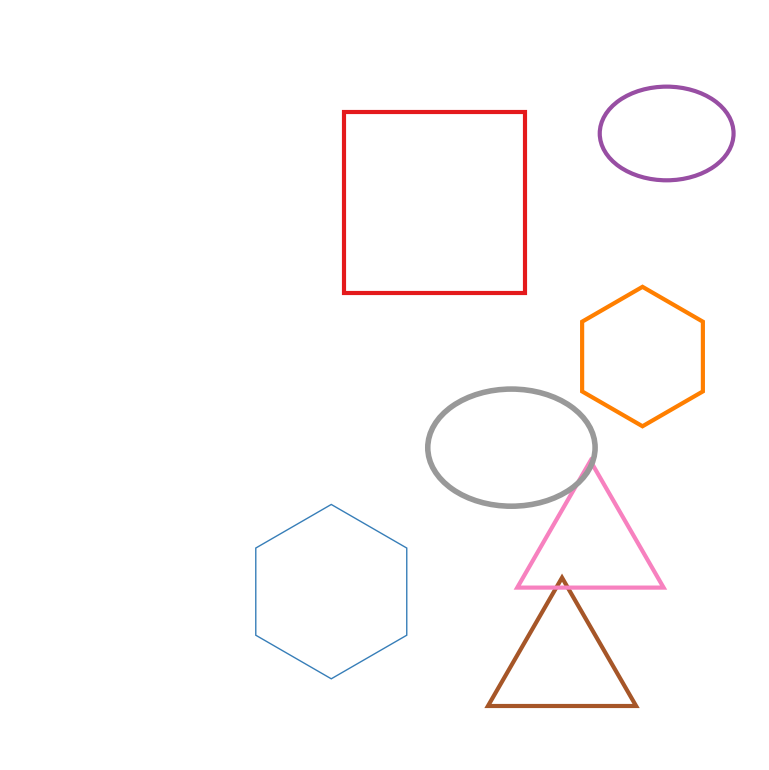[{"shape": "square", "thickness": 1.5, "radius": 0.59, "center": [0.564, 0.737]}, {"shape": "hexagon", "thickness": 0.5, "radius": 0.57, "center": [0.43, 0.232]}, {"shape": "oval", "thickness": 1.5, "radius": 0.43, "center": [0.866, 0.827]}, {"shape": "hexagon", "thickness": 1.5, "radius": 0.45, "center": [0.834, 0.537]}, {"shape": "triangle", "thickness": 1.5, "radius": 0.56, "center": [0.73, 0.139]}, {"shape": "triangle", "thickness": 1.5, "radius": 0.55, "center": [0.767, 0.292]}, {"shape": "oval", "thickness": 2, "radius": 0.54, "center": [0.664, 0.419]}]